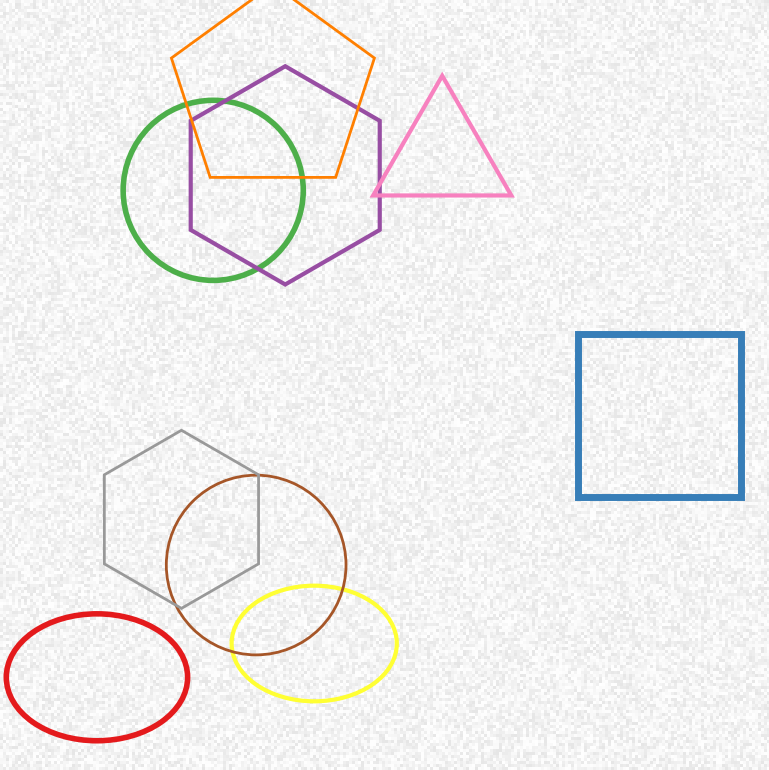[{"shape": "oval", "thickness": 2, "radius": 0.59, "center": [0.126, 0.12]}, {"shape": "square", "thickness": 2.5, "radius": 0.53, "center": [0.857, 0.461]}, {"shape": "circle", "thickness": 2, "radius": 0.58, "center": [0.277, 0.753]}, {"shape": "hexagon", "thickness": 1.5, "radius": 0.71, "center": [0.37, 0.772]}, {"shape": "pentagon", "thickness": 1, "radius": 0.69, "center": [0.354, 0.882]}, {"shape": "oval", "thickness": 1.5, "radius": 0.54, "center": [0.408, 0.164]}, {"shape": "circle", "thickness": 1, "radius": 0.58, "center": [0.333, 0.266]}, {"shape": "triangle", "thickness": 1.5, "radius": 0.52, "center": [0.574, 0.798]}, {"shape": "hexagon", "thickness": 1, "radius": 0.58, "center": [0.236, 0.326]}]